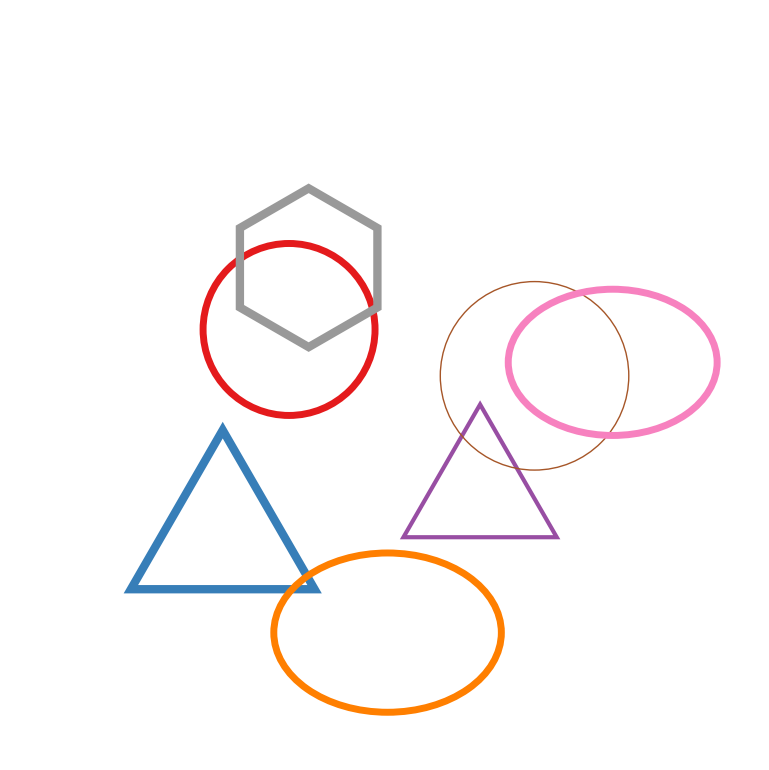[{"shape": "circle", "thickness": 2.5, "radius": 0.56, "center": [0.375, 0.572]}, {"shape": "triangle", "thickness": 3, "radius": 0.69, "center": [0.289, 0.304]}, {"shape": "triangle", "thickness": 1.5, "radius": 0.57, "center": [0.624, 0.36]}, {"shape": "oval", "thickness": 2.5, "radius": 0.74, "center": [0.503, 0.178]}, {"shape": "circle", "thickness": 0.5, "radius": 0.61, "center": [0.694, 0.512]}, {"shape": "oval", "thickness": 2.5, "radius": 0.68, "center": [0.796, 0.529]}, {"shape": "hexagon", "thickness": 3, "radius": 0.52, "center": [0.401, 0.652]}]